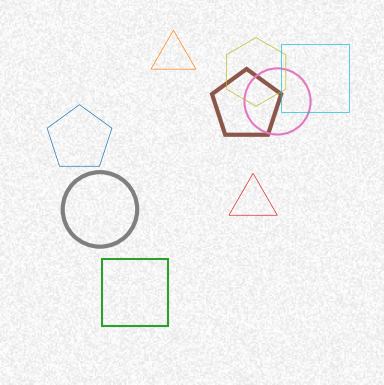[{"shape": "pentagon", "thickness": 0.5, "radius": 0.44, "center": [0.207, 0.64]}, {"shape": "triangle", "thickness": 0.5, "radius": 0.34, "center": [0.45, 0.854]}, {"shape": "square", "thickness": 1.5, "radius": 0.43, "center": [0.35, 0.24]}, {"shape": "triangle", "thickness": 0.5, "radius": 0.36, "center": [0.657, 0.477]}, {"shape": "pentagon", "thickness": 3, "radius": 0.47, "center": [0.64, 0.726]}, {"shape": "circle", "thickness": 1.5, "radius": 0.43, "center": [0.721, 0.737]}, {"shape": "circle", "thickness": 3, "radius": 0.48, "center": [0.26, 0.456]}, {"shape": "hexagon", "thickness": 0.5, "radius": 0.45, "center": [0.665, 0.813]}, {"shape": "square", "thickness": 0.5, "radius": 0.44, "center": [0.818, 0.798]}]